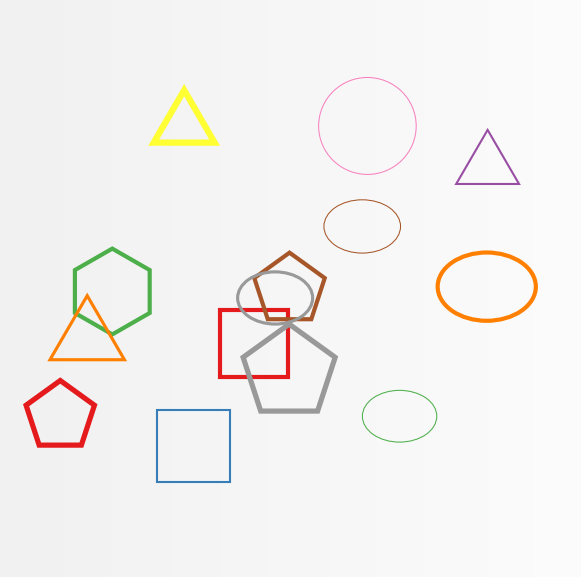[{"shape": "square", "thickness": 2, "radius": 0.29, "center": [0.436, 0.404]}, {"shape": "pentagon", "thickness": 2.5, "radius": 0.31, "center": [0.104, 0.278]}, {"shape": "square", "thickness": 1, "radius": 0.31, "center": [0.333, 0.227]}, {"shape": "oval", "thickness": 0.5, "radius": 0.32, "center": [0.687, 0.278]}, {"shape": "hexagon", "thickness": 2, "radius": 0.37, "center": [0.193, 0.494]}, {"shape": "triangle", "thickness": 1, "radius": 0.31, "center": [0.839, 0.712]}, {"shape": "oval", "thickness": 2, "radius": 0.42, "center": [0.837, 0.503]}, {"shape": "triangle", "thickness": 1.5, "radius": 0.37, "center": [0.15, 0.413]}, {"shape": "triangle", "thickness": 3, "radius": 0.3, "center": [0.317, 0.782]}, {"shape": "pentagon", "thickness": 2, "radius": 0.32, "center": [0.498, 0.498]}, {"shape": "oval", "thickness": 0.5, "radius": 0.33, "center": [0.623, 0.607]}, {"shape": "circle", "thickness": 0.5, "radius": 0.42, "center": [0.632, 0.781]}, {"shape": "oval", "thickness": 1.5, "radius": 0.32, "center": [0.473, 0.483]}, {"shape": "pentagon", "thickness": 2.5, "radius": 0.42, "center": [0.497, 0.355]}]